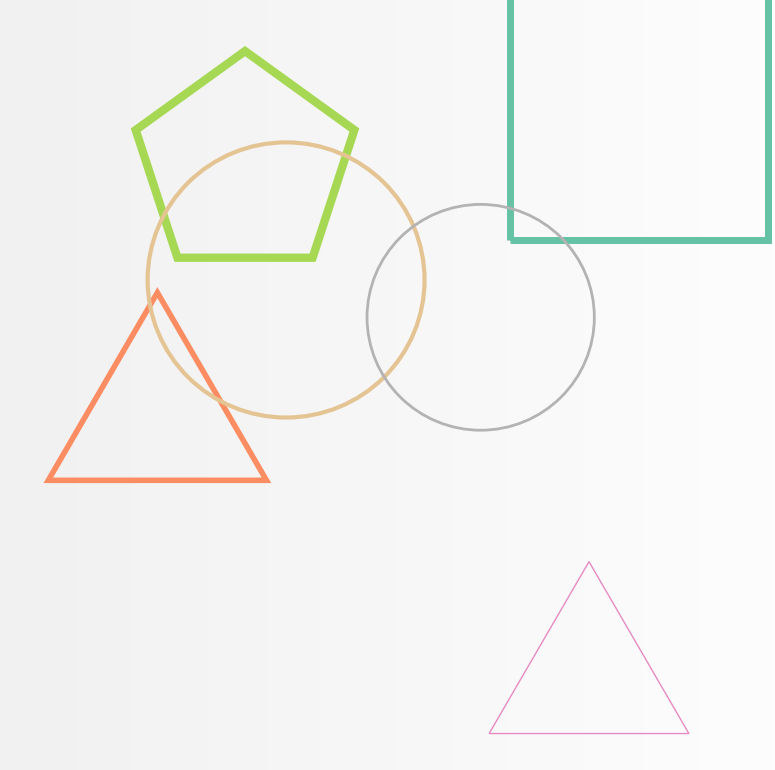[{"shape": "square", "thickness": 2.5, "radius": 0.83, "center": [0.824, 0.855]}, {"shape": "triangle", "thickness": 2, "radius": 0.81, "center": [0.203, 0.457]}, {"shape": "triangle", "thickness": 0.5, "radius": 0.74, "center": [0.76, 0.122]}, {"shape": "pentagon", "thickness": 3, "radius": 0.74, "center": [0.316, 0.785]}, {"shape": "circle", "thickness": 1.5, "radius": 0.89, "center": [0.369, 0.636]}, {"shape": "circle", "thickness": 1, "radius": 0.73, "center": [0.62, 0.588]}]